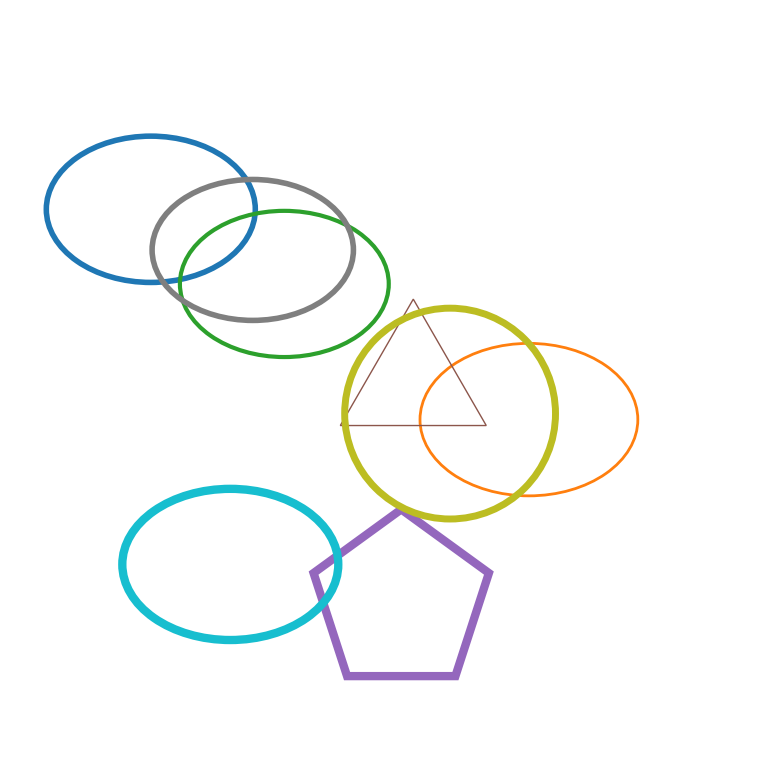[{"shape": "oval", "thickness": 2, "radius": 0.68, "center": [0.196, 0.728]}, {"shape": "oval", "thickness": 1, "radius": 0.71, "center": [0.687, 0.455]}, {"shape": "oval", "thickness": 1.5, "radius": 0.68, "center": [0.369, 0.631]}, {"shape": "pentagon", "thickness": 3, "radius": 0.6, "center": [0.521, 0.219]}, {"shape": "triangle", "thickness": 0.5, "radius": 0.55, "center": [0.537, 0.502]}, {"shape": "oval", "thickness": 2, "radius": 0.65, "center": [0.328, 0.675]}, {"shape": "circle", "thickness": 2.5, "radius": 0.68, "center": [0.585, 0.463]}, {"shape": "oval", "thickness": 3, "radius": 0.7, "center": [0.299, 0.267]}]